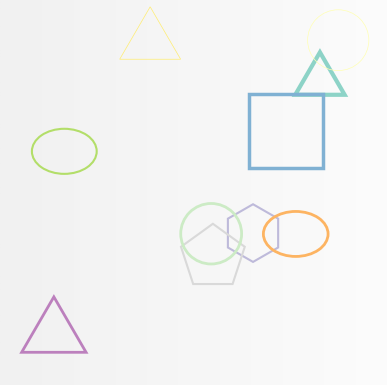[{"shape": "triangle", "thickness": 3, "radius": 0.37, "center": [0.826, 0.791]}, {"shape": "circle", "thickness": 0.5, "radius": 0.39, "center": [0.873, 0.896]}, {"shape": "hexagon", "thickness": 1.5, "radius": 0.37, "center": [0.653, 0.395]}, {"shape": "square", "thickness": 2.5, "radius": 0.48, "center": [0.738, 0.659]}, {"shape": "oval", "thickness": 2, "radius": 0.42, "center": [0.763, 0.392]}, {"shape": "oval", "thickness": 1.5, "radius": 0.42, "center": [0.166, 0.607]}, {"shape": "pentagon", "thickness": 1.5, "radius": 0.43, "center": [0.549, 0.332]}, {"shape": "triangle", "thickness": 2, "radius": 0.48, "center": [0.139, 0.133]}, {"shape": "circle", "thickness": 2, "radius": 0.39, "center": [0.545, 0.393]}, {"shape": "triangle", "thickness": 0.5, "radius": 0.45, "center": [0.388, 0.892]}]